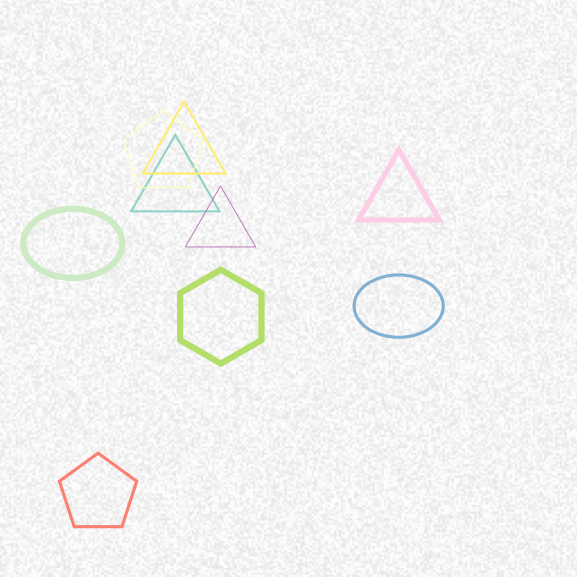[{"shape": "triangle", "thickness": 1, "radius": 0.44, "center": [0.304, 0.677]}, {"shape": "pentagon", "thickness": 0.5, "radius": 0.37, "center": [0.283, 0.734]}, {"shape": "pentagon", "thickness": 1.5, "radius": 0.35, "center": [0.17, 0.144]}, {"shape": "oval", "thickness": 1.5, "radius": 0.39, "center": [0.69, 0.469]}, {"shape": "hexagon", "thickness": 3, "radius": 0.41, "center": [0.382, 0.451]}, {"shape": "triangle", "thickness": 2.5, "radius": 0.4, "center": [0.691, 0.659]}, {"shape": "triangle", "thickness": 0.5, "radius": 0.35, "center": [0.382, 0.607]}, {"shape": "oval", "thickness": 3, "radius": 0.43, "center": [0.126, 0.578]}, {"shape": "triangle", "thickness": 1, "radius": 0.41, "center": [0.319, 0.74]}]